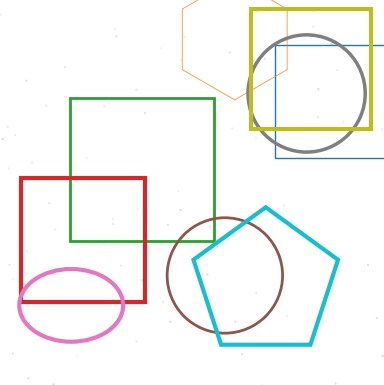[{"shape": "square", "thickness": 1, "radius": 0.73, "center": [0.86, 0.736]}, {"shape": "hexagon", "thickness": 0.5, "radius": 0.79, "center": [0.61, 0.898]}, {"shape": "square", "thickness": 2, "radius": 0.93, "center": [0.369, 0.56]}, {"shape": "square", "thickness": 3, "radius": 0.81, "center": [0.216, 0.376]}, {"shape": "circle", "thickness": 2, "radius": 0.75, "center": [0.584, 0.285]}, {"shape": "oval", "thickness": 3, "radius": 0.67, "center": [0.185, 0.207]}, {"shape": "circle", "thickness": 2.5, "radius": 0.76, "center": [0.796, 0.757]}, {"shape": "square", "thickness": 3, "radius": 0.78, "center": [0.808, 0.82]}, {"shape": "pentagon", "thickness": 3, "radius": 0.99, "center": [0.69, 0.264]}]